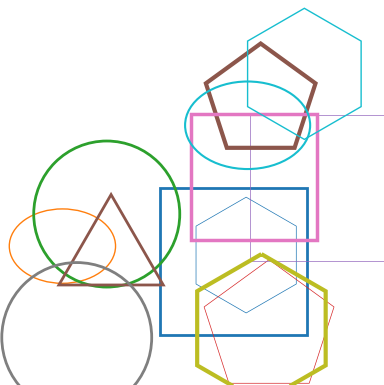[{"shape": "hexagon", "thickness": 0.5, "radius": 0.75, "center": [0.639, 0.337]}, {"shape": "square", "thickness": 2, "radius": 0.95, "center": [0.606, 0.321]}, {"shape": "oval", "thickness": 1, "radius": 0.69, "center": [0.162, 0.361]}, {"shape": "circle", "thickness": 2, "radius": 0.95, "center": [0.277, 0.444]}, {"shape": "pentagon", "thickness": 0.5, "radius": 0.89, "center": [0.699, 0.148]}, {"shape": "square", "thickness": 0.5, "radius": 0.95, "center": [0.838, 0.512]}, {"shape": "pentagon", "thickness": 3, "radius": 0.75, "center": [0.677, 0.737]}, {"shape": "triangle", "thickness": 2, "radius": 0.78, "center": [0.288, 0.338]}, {"shape": "square", "thickness": 2.5, "radius": 0.82, "center": [0.66, 0.541]}, {"shape": "circle", "thickness": 2, "radius": 0.97, "center": [0.199, 0.123]}, {"shape": "hexagon", "thickness": 3, "radius": 0.96, "center": [0.679, 0.147]}, {"shape": "oval", "thickness": 1.5, "radius": 0.81, "center": [0.643, 0.675]}, {"shape": "hexagon", "thickness": 1, "radius": 0.85, "center": [0.791, 0.808]}]